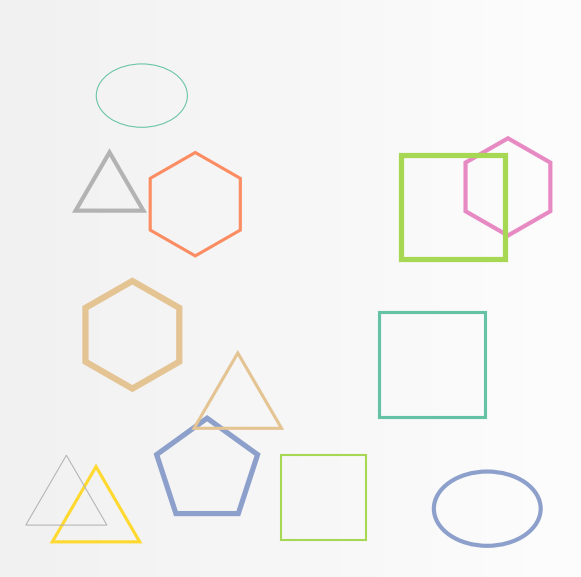[{"shape": "square", "thickness": 1.5, "radius": 0.46, "center": [0.743, 0.368]}, {"shape": "oval", "thickness": 0.5, "radius": 0.39, "center": [0.244, 0.834]}, {"shape": "hexagon", "thickness": 1.5, "radius": 0.45, "center": [0.336, 0.646]}, {"shape": "oval", "thickness": 2, "radius": 0.46, "center": [0.838, 0.118]}, {"shape": "pentagon", "thickness": 2.5, "radius": 0.46, "center": [0.356, 0.184]}, {"shape": "hexagon", "thickness": 2, "radius": 0.42, "center": [0.874, 0.675]}, {"shape": "square", "thickness": 2.5, "radius": 0.45, "center": [0.779, 0.641]}, {"shape": "square", "thickness": 1, "radius": 0.37, "center": [0.556, 0.138]}, {"shape": "triangle", "thickness": 1.5, "radius": 0.43, "center": [0.165, 0.104]}, {"shape": "hexagon", "thickness": 3, "radius": 0.47, "center": [0.228, 0.419]}, {"shape": "triangle", "thickness": 1.5, "radius": 0.43, "center": [0.409, 0.301]}, {"shape": "triangle", "thickness": 2, "radius": 0.34, "center": [0.188, 0.668]}, {"shape": "triangle", "thickness": 0.5, "radius": 0.4, "center": [0.114, 0.13]}]